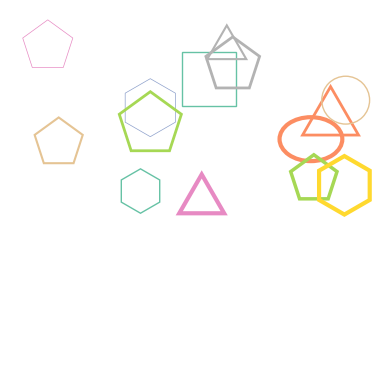[{"shape": "square", "thickness": 1, "radius": 0.35, "center": [0.543, 0.796]}, {"shape": "hexagon", "thickness": 1, "radius": 0.29, "center": [0.365, 0.504]}, {"shape": "triangle", "thickness": 2, "radius": 0.42, "center": [0.859, 0.691]}, {"shape": "oval", "thickness": 3, "radius": 0.41, "center": [0.808, 0.639]}, {"shape": "hexagon", "thickness": 0.5, "radius": 0.38, "center": [0.39, 0.72]}, {"shape": "pentagon", "thickness": 0.5, "radius": 0.34, "center": [0.124, 0.88]}, {"shape": "triangle", "thickness": 3, "radius": 0.34, "center": [0.524, 0.48]}, {"shape": "pentagon", "thickness": 2.5, "radius": 0.32, "center": [0.815, 0.535]}, {"shape": "pentagon", "thickness": 2, "radius": 0.42, "center": [0.39, 0.677]}, {"shape": "hexagon", "thickness": 3, "radius": 0.38, "center": [0.895, 0.519]}, {"shape": "circle", "thickness": 1, "radius": 0.31, "center": [0.898, 0.74]}, {"shape": "pentagon", "thickness": 1.5, "radius": 0.33, "center": [0.152, 0.629]}, {"shape": "pentagon", "thickness": 2, "radius": 0.37, "center": [0.605, 0.831]}, {"shape": "triangle", "thickness": 1.5, "radius": 0.29, "center": [0.589, 0.876]}]